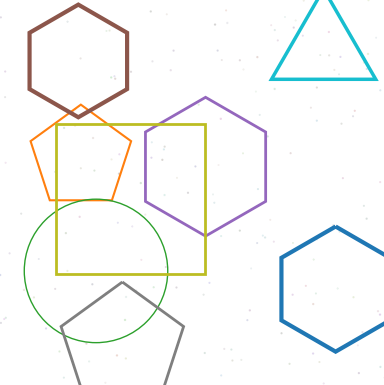[{"shape": "hexagon", "thickness": 3, "radius": 0.81, "center": [0.872, 0.249]}, {"shape": "pentagon", "thickness": 1.5, "radius": 0.69, "center": [0.21, 0.591]}, {"shape": "circle", "thickness": 1, "radius": 0.93, "center": [0.249, 0.296]}, {"shape": "hexagon", "thickness": 2, "radius": 0.9, "center": [0.534, 0.567]}, {"shape": "hexagon", "thickness": 3, "radius": 0.73, "center": [0.203, 0.842]}, {"shape": "pentagon", "thickness": 2, "radius": 0.84, "center": [0.318, 0.1]}, {"shape": "square", "thickness": 2, "radius": 0.97, "center": [0.339, 0.483]}, {"shape": "triangle", "thickness": 2.5, "radius": 0.78, "center": [0.841, 0.872]}]